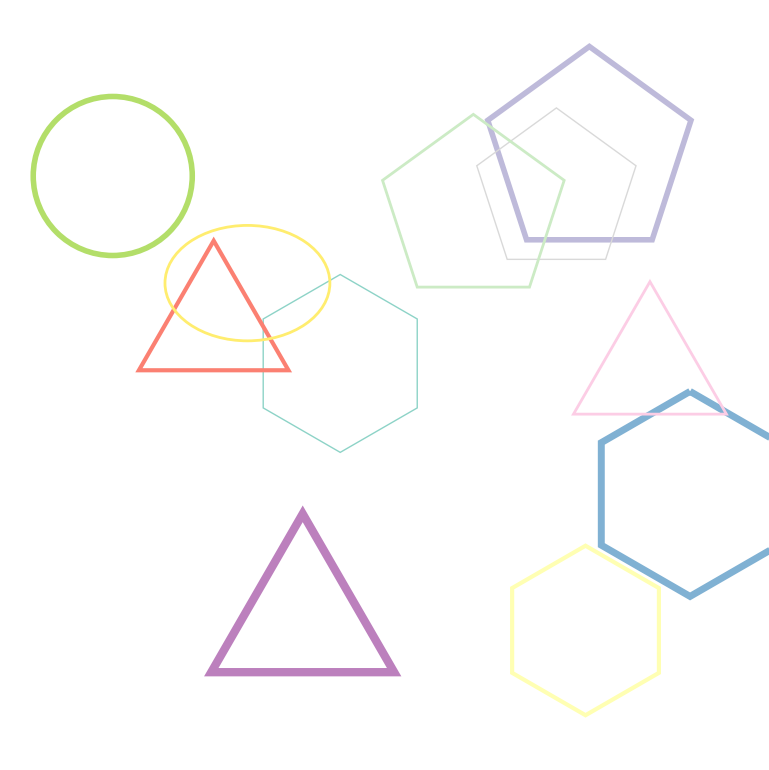[{"shape": "hexagon", "thickness": 0.5, "radius": 0.58, "center": [0.442, 0.528]}, {"shape": "hexagon", "thickness": 1.5, "radius": 0.55, "center": [0.76, 0.181]}, {"shape": "pentagon", "thickness": 2, "radius": 0.69, "center": [0.765, 0.801]}, {"shape": "triangle", "thickness": 1.5, "radius": 0.56, "center": [0.278, 0.575]}, {"shape": "hexagon", "thickness": 2.5, "radius": 0.67, "center": [0.896, 0.359]}, {"shape": "circle", "thickness": 2, "radius": 0.52, "center": [0.146, 0.771]}, {"shape": "triangle", "thickness": 1, "radius": 0.57, "center": [0.844, 0.52]}, {"shape": "pentagon", "thickness": 0.5, "radius": 0.54, "center": [0.723, 0.751]}, {"shape": "triangle", "thickness": 3, "radius": 0.69, "center": [0.393, 0.196]}, {"shape": "pentagon", "thickness": 1, "radius": 0.62, "center": [0.615, 0.727]}, {"shape": "oval", "thickness": 1, "radius": 0.54, "center": [0.321, 0.632]}]